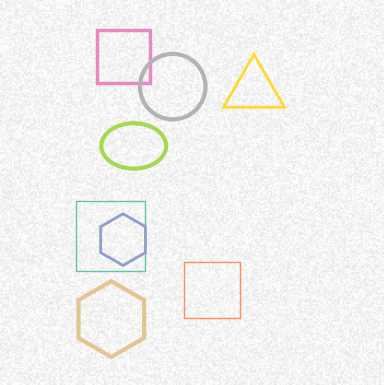[{"shape": "square", "thickness": 1, "radius": 0.45, "center": [0.288, 0.387]}, {"shape": "square", "thickness": 1, "radius": 0.36, "center": [0.55, 0.246]}, {"shape": "hexagon", "thickness": 2, "radius": 0.34, "center": [0.32, 0.378]}, {"shape": "square", "thickness": 2.5, "radius": 0.34, "center": [0.32, 0.854]}, {"shape": "oval", "thickness": 3, "radius": 0.42, "center": [0.347, 0.621]}, {"shape": "triangle", "thickness": 2, "radius": 0.46, "center": [0.66, 0.767]}, {"shape": "hexagon", "thickness": 3, "radius": 0.49, "center": [0.289, 0.171]}, {"shape": "circle", "thickness": 3, "radius": 0.43, "center": [0.449, 0.775]}]